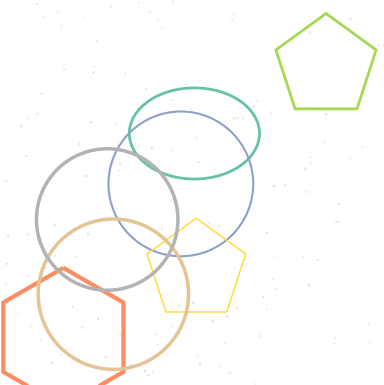[{"shape": "oval", "thickness": 2, "radius": 0.85, "center": [0.505, 0.653]}, {"shape": "hexagon", "thickness": 3, "radius": 0.9, "center": [0.165, 0.124]}, {"shape": "circle", "thickness": 1.5, "radius": 0.94, "center": [0.47, 0.522]}, {"shape": "pentagon", "thickness": 2, "radius": 0.68, "center": [0.847, 0.828]}, {"shape": "pentagon", "thickness": 1, "radius": 0.67, "center": [0.51, 0.299]}, {"shape": "circle", "thickness": 2.5, "radius": 0.98, "center": [0.294, 0.236]}, {"shape": "circle", "thickness": 2.5, "radius": 0.92, "center": [0.278, 0.43]}]